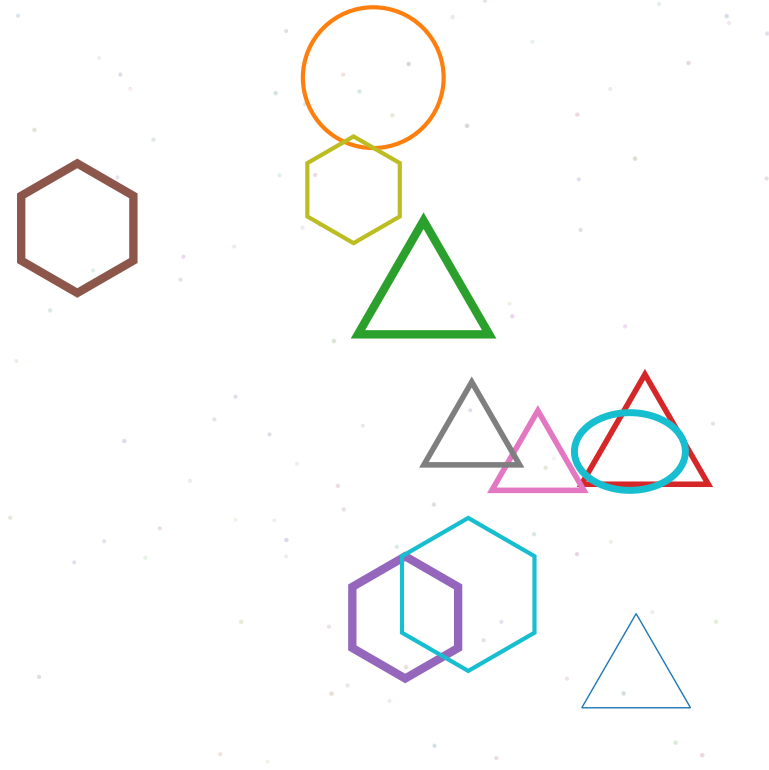[{"shape": "triangle", "thickness": 0.5, "radius": 0.41, "center": [0.826, 0.122]}, {"shape": "circle", "thickness": 1.5, "radius": 0.46, "center": [0.485, 0.899]}, {"shape": "triangle", "thickness": 3, "radius": 0.49, "center": [0.55, 0.615]}, {"shape": "triangle", "thickness": 2, "radius": 0.48, "center": [0.838, 0.419]}, {"shape": "hexagon", "thickness": 3, "radius": 0.4, "center": [0.526, 0.198]}, {"shape": "hexagon", "thickness": 3, "radius": 0.42, "center": [0.1, 0.704]}, {"shape": "triangle", "thickness": 2, "radius": 0.34, "center": [0.699, 0.398]}, {"shape": "triangle", "thickness": 2, "radius": 0.36, "center": [0.613, 0.432]}, {"shape": "hexagon", "thickness": 1.5, "radius": 0.35, "center": [0.459, 0.754]}, {"shape": "oval", "thickness": 2.5, "radius": 0.36, "center": [0.818, 0.414]}, {"shape": "hexagon", "thickness": 1.5, "radius": 0.5, "center": [0.608, 0.228]}]